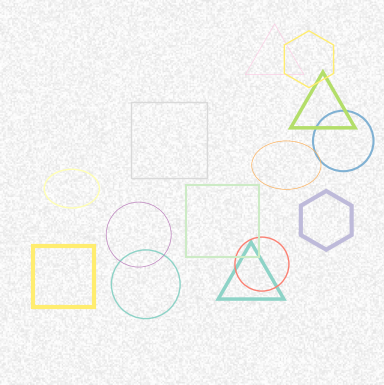[{"shape": "circle", "thickness": 1, "radius": 0.45, "center": [0.379, 0.262]}, {"shape": "triangle", "thickness": 2.5, "radius": 0.49, "center": [0.652, 0.272]}, {"shape": "oval", "thickness": 1, "radius": 0.36, "center": [0.187, 0.51]}, {"shape": "hexagon", "thickness": 3, "radius": 0.38, "center": [0.847, 0.428]}, {"shape": "circle", "thickness": 1, "radius": 0.35, "center": [0.68, 0.314]}, {"shape": "circle", "thickness": 1.5, "radius": 0.39, "center": [0.892, 0.634]}, {"shape": "oval", "thickness": 0.5, "radius": 0.45, "center": [0.744, 0.571]}, {"shape": "triangle", "thickness": 2.5, "radius": 0.48, "center": [0.839, 0.716]}, {"shape": "triangle", "thickness": 0.5, "radius": 0.44, "center": [0.713, 0.85]}, {"shape": "square", "thickness": 1, "radius": 0.49, "center": [0.44, 0.635]}, {"shape": "circle", "thickness": 0.5, "radius": 0.42, "center": [0.36, 0.391]}, {"shape": "square", "thickness": 1.5, "radius": 0.47, "center": [0.578, 0.426]}, {"shape": "hexagon", "thickness": 1, "radius": 0.37, "center": [0.803, 0.846]}, {"shape": "square", "thickness": 3, "radius": 0.4, "center": [0.165, 0.282]}]